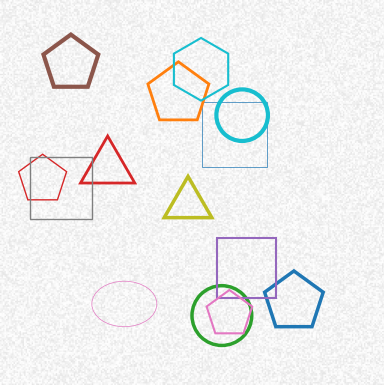[{"shape": "pentagon", "thickness": 2.5, "radius": 0.4, "center": [0.763, 0.216]}, {"shape": "square", "thickness": 0.5, "radius": 0.42, "center": [0.61, 0.65]}, {"shape": "pentagon", "thickness": 2, "radius": 0.42, "center": [0.463, 0.756]}, {"shape": "circle", "thickness": 2.5, "radius": 0.39, "center": [0.576, 0.18]}, {"shape": "triangle", "thickness": 2, "radius": 0.41, "center": [0.28, 0.565]}, {"shape": "pentagon", "thickness": 1, "radius": 0.33, "center": [0.111, 0.534]}, {"shape": "square", "thickness": 1.5, "radius": 0.39, "center": [0.641, 0.304]}, {"shape": "pentagon", "thickness": 3, "radius": 0.37, "center": [0.184, 0.835]}, {"shape": "pentagon", "thickness": 1.5, "radius": 0.31, "center": [0.596, 0.185]}, {"shape": "oval", "thickness": 0.5, "radius": 0.42, "center": [0.323, 0.21]}, {"shape": "square", "thickness": 1, "radius": 0.4, "center": [0.159, 0.512]}, {"shape": "triangle", "thickness": 2.5, "radius": 0.36, "center": [0.488, 0.47]}, {"shape": "hexagon", "thickness": 1.5, "radius": 0.41, "center": [0.522, 0.82]}, {"shape": "circle", "thickness": 3, "radius": 0.33, "center": [0.629, 0.701]}]